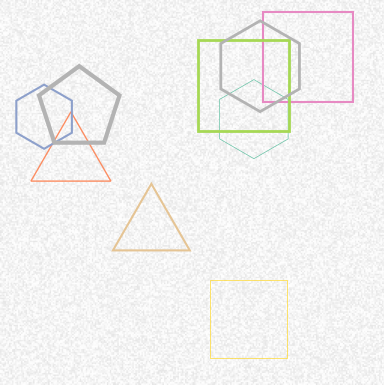[{"shape": "hexagon", "thickness": 0.5, "radius": 0.51, "center": [0.659, 0.691]}, {"shape": "triangle", "thickness": 1, "radius": 0.6, "center": [0.184, 0.59]}, {"shape": "hexagon", "thickness": 1.5, "radius": 0.42, "center": [0.115, 0.697]}, {"shape": "square", "thickness": 1.5, "radius": 0.59, "center": [0.801, 0.851]}, {"shape": "square", "thickness": 2, "radius": 0.59, "center": [0.633, 0.778]}, {"shape": "square", "thickness": 0.5, "radius": 0.51, "center": [0.645, 0.172]}, {"shape": "triangle", "thickness": 1.5, "radius": 0.58, "center": [0.393, 0.407]}, {"shape": "hexagon", "thickness": 2, "radius": 0.59, "center": [0.676, 0.828]}, {"shape": "pentagon", "thickness": 3, "radius": 0.55, "center": [0.206, 0.718]}]